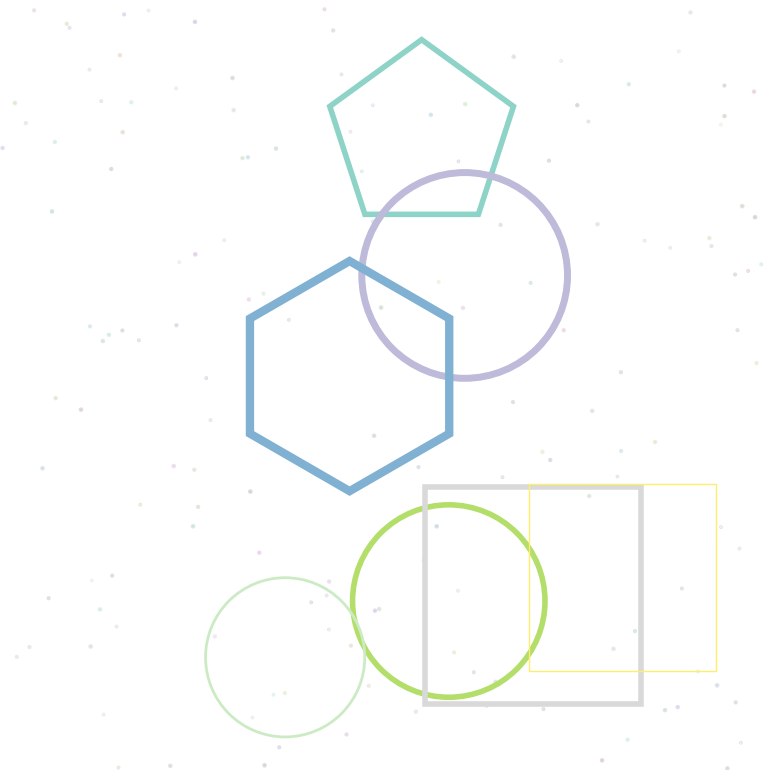[{"shape": "pentagon", "thickness": 2, "radius": 0.63, "center": [0.548, 0.823]}, {"shape": "circle", "thickness": 2.5, "radius": 0.67, "center": [0.603, 0.642]}, {"shape": "hexagon", "thickness": 3, "radius": 0.75, "center": [0.454, 0.512]}, {"shape": "circle", "thickness": 2, "radius": 0.62, "center": [0.583, 0.219]}, {"shape": "square", "thickness": 2, "radius": 0.7, "center": [0.692, 0.227]}, {"shape": "circle", "thickness": 1, "radius": 0.52, "center": [0.37, 0.146]}, {"shape": "square", "thickness": 0.5, "radius": 0.61, "center": [0.808, 0.25]}]